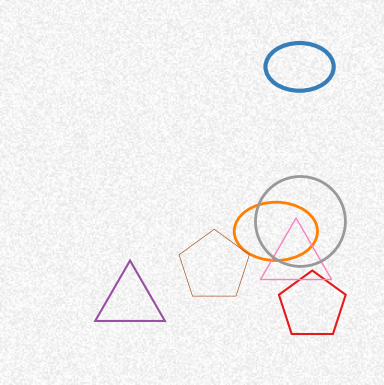[{"shape": "pentagon", "thickness": 1.5, "radius": 0.46, "center": [0.811, 0.206]}, {"shape": "oval", "thickness": 3, "radius": 0.44, "center": [0.778, 0.826]}, {"shape": "triangle", "thickness": 1.5, "radius": 0.52, "center": [0.338, 0.219]}, {"shape": "oval", "thickness": 2, "radius": 0.54, "center": [0.717, 0.399]}, {"shape": "pentagon", "thickness": 0.5, "radius": 0.48, "center": [0.556, 0.309]}, {"shape": "triangle", "thickness": 1, "radius": 0.53, "center": [0.769, 0.327]}, {"shape": "circle", "thickness": 2, "radius": 0.58, "center": [0.78, 0.425]}]